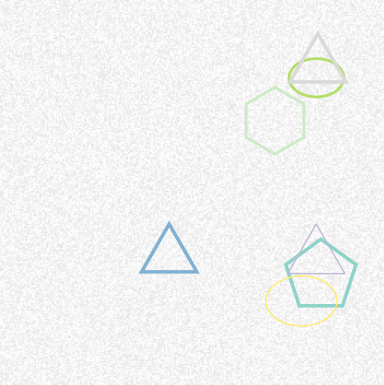[{"shape": "pentagon", "thickness": 2.5, "radius": 0.48, "center": [0.834, 0.283]}, {"shape": "triangle", "thickness": 1, "radius": 0.43, "center": [0.821, 0.332]}, {"shape": "triangle", "thickness": 2.5, "radius": 0.41, "center": [0.439, 0.335]}, {"shape": "oval", "thickness": 2, "radius": 0.36, "center": [0.822, 0.798]}, {"shape": "triangle", "thickness": 2.5, "radius": 0.42, "center": [0.826, 0.829]}, {"shape": "hexagon", "thickness": 2, "radius": 0.43, "center": [0.714, 0.687]}, {"shape": "oval", "thickness": 1, "radius": 0.46, "center": [0.783, 0.218]}]